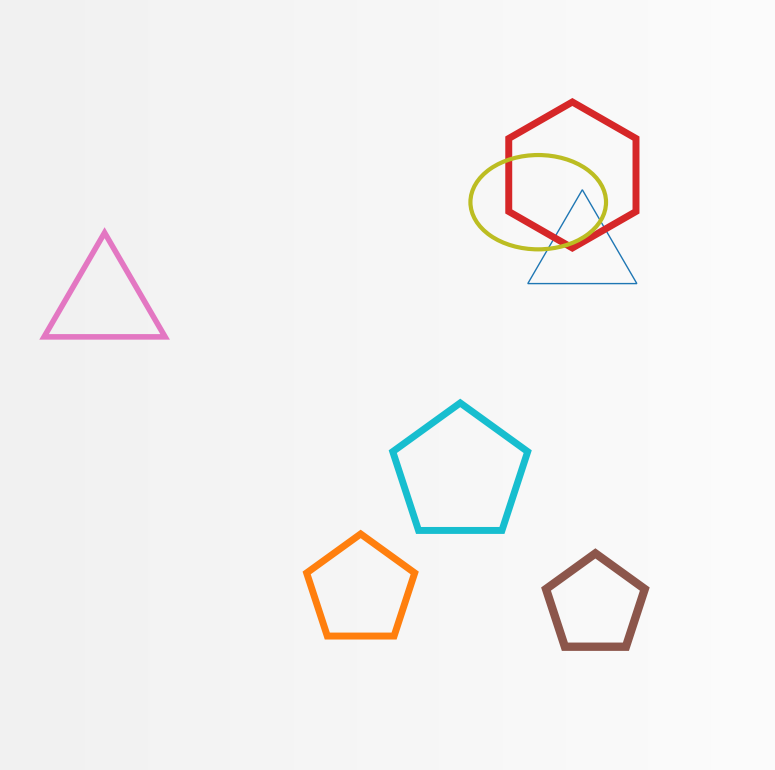[{"shape": "triangle", "thickness": 0.5, "radius": 0.41, "center": [0.751, 0.672]}, {"shape": "pentagon", "thickness": 2.5, "radius": 0.37, "center": [0.465, 0.233]}, {"shape": "hexagon", "thickness": 2.5, "radius": 0.47, "center": [0.739, 0.773]}, {"shape": "pentagon", "thickness": 3, "radius": 0.33, "center": [0.768, 0.214]}, {"shape": "triangle", "thickness": 2, "radius": 0.45, "center": [0.135, 0.608]}, {"shape": "oval", "thickness": 1.5, "radius": 0.44, "center": [0.694, 0.737]}, {"shape": "pentagon", "thickness": 2.5, "radius": 0.46, "center": [0.594, 0.385]}]